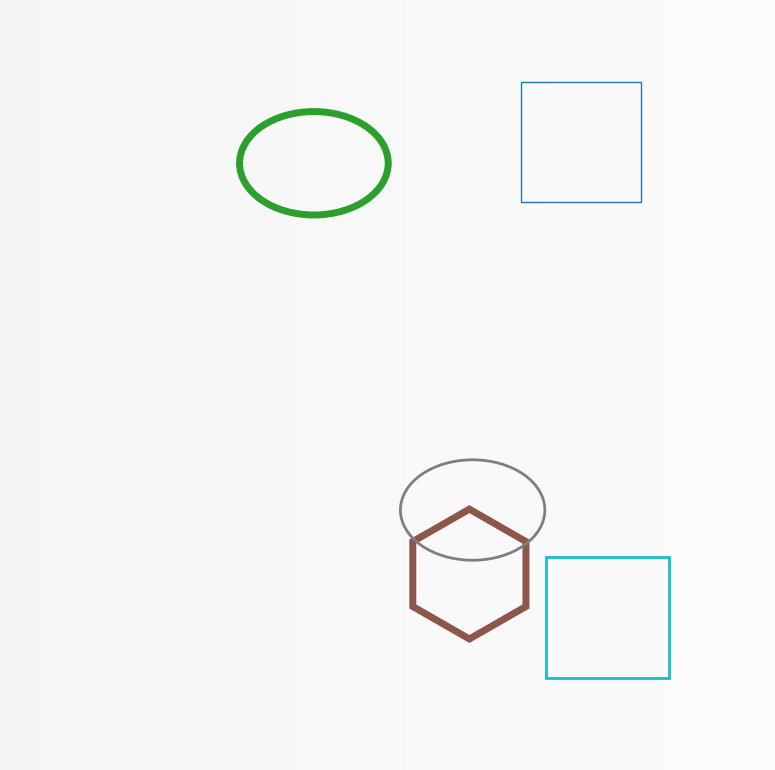[{"shape": "square", "thickness": 0.5, "radius": 0.39, "center": [0.75, 0.815]}, {"shape": "oval", "thickness": 2.5, "radius": 0.48, "center": [0.405, 0.788]}, {"shape": "hexagon", "thickness": 2.5, "radius": 0.42, "center": [0.606, 0.254]}, {"shape": "oval", "thickness": 1, "radius": 0.47, "center": [0.61, 0.338]}, {"shape": "square", "thickness": 1, "radius": 0.39, "center": [0.784, 0.198]}]